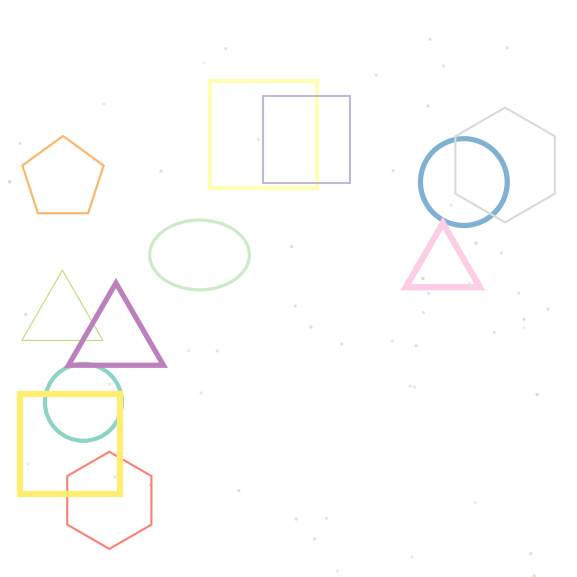[{"shape": "circle", "thickness": 2, "radius": 0.33, "center": [0.144, 0.303]}, {"shape": "square", "thickness": 2, "radius": 0.46, "center": [0.456, 0.766]}, {"shape": "square", "thickness": 1, "radius": 0.38, "center": [0.53, 0.757]}, {"shape": "hexagon", "thickness": 1, "radius": 0.42, "center": [0.189, 0.133]}, {"shape": "circle", "thickness": 2.5, "radius": 0.38, "center": [0.803, 0.684]}, {"shape": "pentagon", "thickness": 1, "radius": 0.37, "center": [0.109, 0.69]}, {"shape": "triangle", "thickness": 0.5, "radius": 0.41, "center": [0.108, 0.45]}, {"shape": "triangle", "thickness": 3, "radius": 0.37, "center": [0.767, 0.539]}, {"shape": "hexagon", "thickness": 1, "radius": 0.5, "center": [0.875, 0.713]}, {"shape": "triangle", "thickness": 2.5, "radius": 0.47, "center": [0.201, 0.414]}, {"shape": "oval", "thickness": 1.5, "radius": 0.43, "center": [0.346, 0.558]}, {"shape": "square", "thickness": 3, "radius": 0.43, "center": [0.122, 0.23]}]